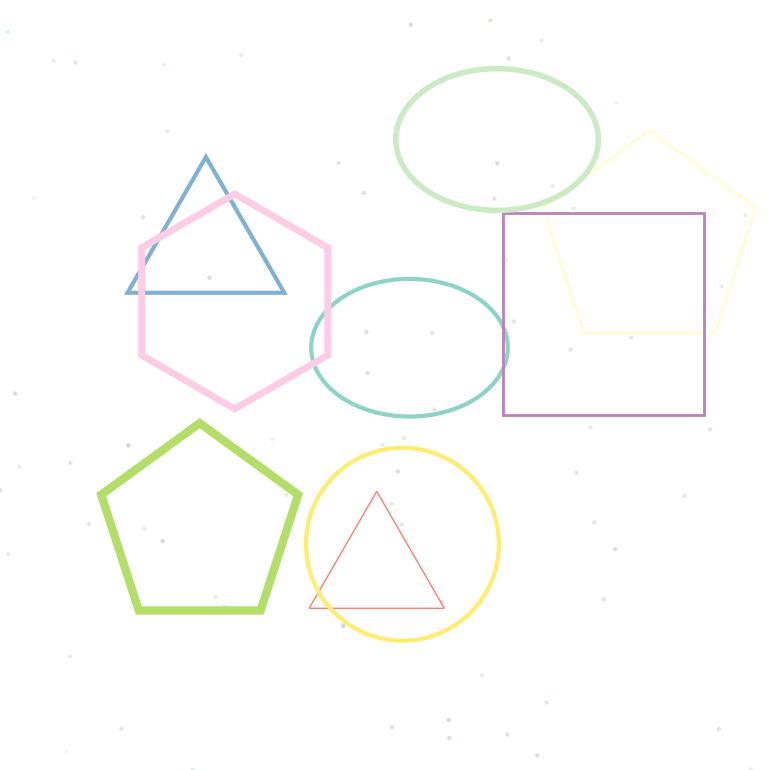[{"shape": "oval", "thickness": 1.5, "radius": 0.64, "center": [0.532, 0.548]}, {"shape": "pentagon", "thickness": 0.5, "radius": 0.73, "center": [0.843, 0.685]}, {"shape": "triangle", "thickness": 0.5, "radius": 0.51, "center": [0.489, 0.261]}, {"shape": "triangle", "thickness": 1.5, "radius": 0.59, "center": [0.267, 0.679]}, {"shape": "pentagon", "thickness": 3, "radius": 0.67, "center": [0.259, 0.316]}, {"shape": "hexagon", "thickness": 2.5, "radius": 0.7, "center": [0.305, 0.609]}, {"shape": "square", "thickness": 1, "radius": 0.65, "center": [0.784, 0.592]}, {"shape": "oval", "thickness": 2, "radius": 0.66, "center": [0.646, 0.819]}, {"shape": "circle", "thickness": 1.5, "radius": 0.63, "center": [0.523, 0.293]}]